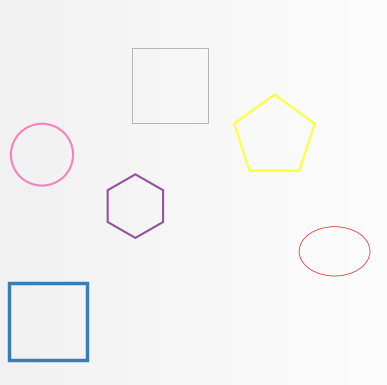[{"shape": "oval", "thickness": 0.5, "radius": 0.46, "center": [0.863, 0.347]}, {"shape": "square", "thickness": 2.5, "radius": 0.5, "center": [0.124, 0.165]}, {"shape": "hexagon", "thickness": 1.5, "radius": 0.41, "center": [0.349, 0.465]}, {"shape": "pentagon", "thickness": 1.5, "radius": 0.55, "center": [0.708, 0.645]}, {"shape": "circle", "thickness": 1.5, "radius": 0.4, "center": [0.108, 0.598]}, {"shape": "square", "thickness": 0.5, "radius": 0.49, "center": [0.438, 0.778]}]